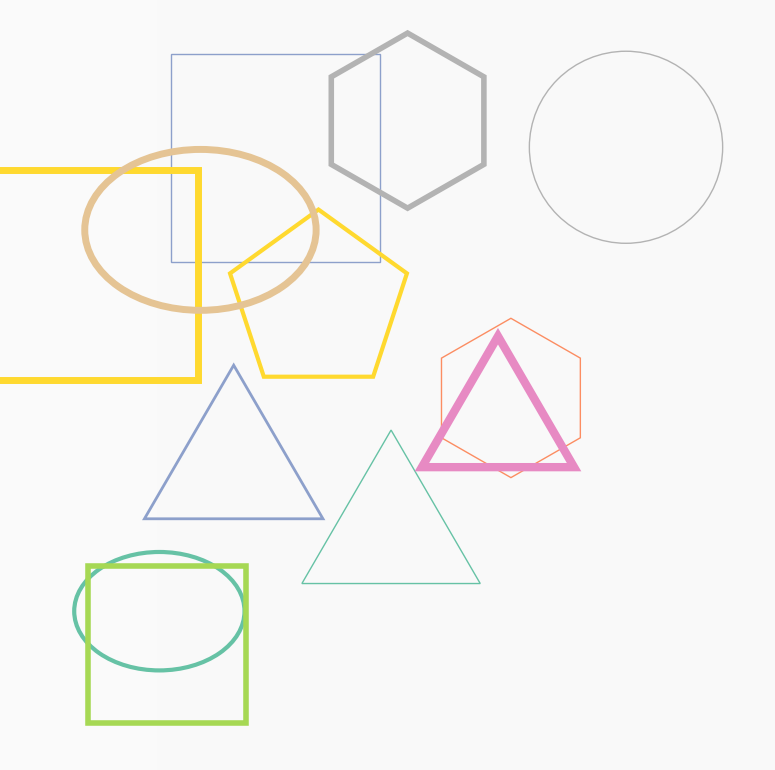[{"shape": "triangle", "thickness": 0.5, "radius": 0.66, "center": [0.505, 0.309]}, {"shape": "oval", "thickness": 1.5, "radius": 0.55, "center": [0.206, 0.206]}, {"shape": "hexagon", "thickness": 0.5, "radius": 0.52, "center": [0.659, 0.483]}, {"shape": "triangle", "thickness": 1, "radius": 0.66, "center": [0.302, 0.393]}, {"shape": "square", "thickness": 0.5, "radius": 0.67, "center": [0.355, 0.795]}, {"shape": "triangle", "thickness": 3, "radius": 0.57, "center": [0.643, 0.45]}, {"shape": "square", "thickness": 2, "radius": 0.51, "center": [0.216, 0.164]}, {"shape": "pentagon", "thickness": 1.5, "radius": 0.6, "center": [0.411, 0.608]}, {"shape": "square", "thickness": 2.5, "radius": 0.68, "center": [0.118, 0.643]}, {"shape": "oval", "thickness": 2.5, "radius": 0.75, "center": [0.259, 0.701]}, {"shape": "circle", "thickness": 0.5, "radius": 0.62, "center": [0.808, 0.809]}, {"shape": "hexagon", "thickness": 2, "radius": 0.57, "center": [0.526, 0.843]}]